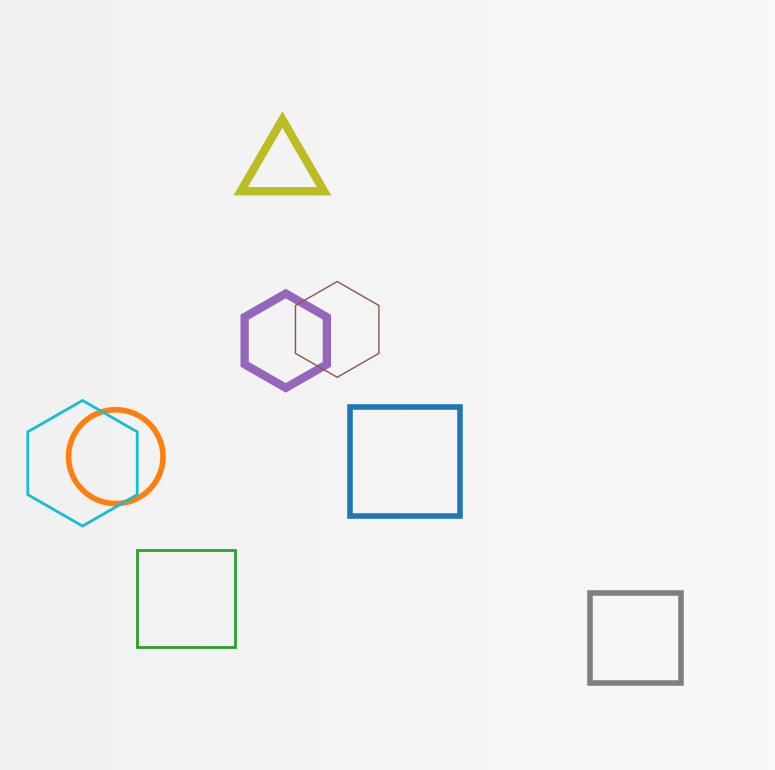[{"shape": "square", "thickness": 2, "radius": 0.35, "center": [0.523, 0.401]}, {"shape": "circle", "thickness": 2, "radius": 0.3, "center": [0.149, 0.407]}, {"shape": "square", "thickness": 1, "radius": 0.31, "center": [0.24, 0.223]}, {"shape": "hexagon", "thickness": 3, "radius": 0.31, "center": [0.369, 0.558]}, {"shape": "hexagon", "thickness": 0.5, "radius": 0.31, "center": [0.435, 0.572]}, {"shape": "square", "thickness": 2, "radius": 0.29, "center": [0.82, 0.171]}, {"shape": "triangle", "thickness": 3, "radius": 0.31, "center": [0.364, 0.783]}, {"shape": "hexagon", "thickness": 1, "radius": 0.41, "center": [0.106, 0.398]}]